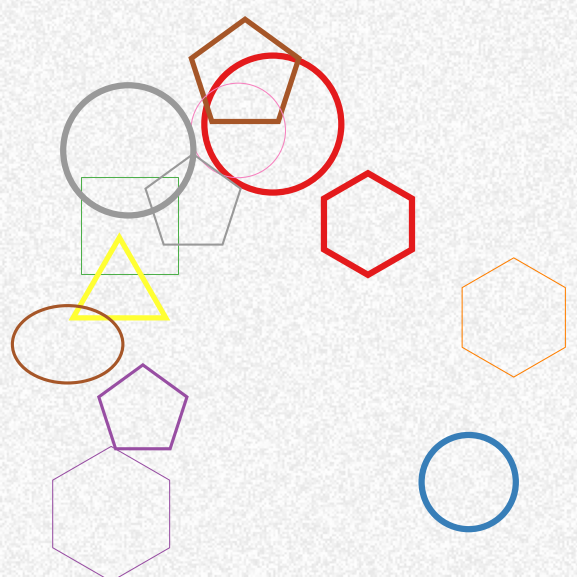[{"shape": "circle", "thickness": 3, "radius": 0.59, "center": [0.472, 0.784]}, {"shape": "hexagon", "thickness": 3, "radius": 0.44, "center": [0.637, 0.611]}, {"shape": "circle", "thickness": 3, "radius": 0.41, "center": [0.812, 0.164]}, {"shape": "square", "thickness": 0.5, "radius": 0.42, "center": [0.225, 0.608]}, {"shape": "hexagon", "thickness": 0.5, "radius": 0.58, "center": [0.193, 0.109]}, {"shape": "pentagon", "thickness": 1.5, "radius": 0.4, "center": [0.247, 0.287]}, {"shape": "hexagon", "thickness": 0.5, "radius": 0.52, "center": [0.89, 0.449]}, {"shape": "triangle", "thickness": 2.5, "radius": 0.46, "center": [0.207, 0.495]}, {"shape": "pentagon", "thickness": 2.5, "radius": 0.49, "center": [0.424, 0.868]}, {"shape": "oval", "thickness": 1.5, "radius": 0.48, "center": [0.117, 0.403]}, {"shape": "circle", "thickness": 0.5, "radius": 0.41, "center": [0.413, 0.773]}, {"shape": "circle", "thickness": 3, "radius": 0.56, "center": [0.222, 0.739]}, {"shape": "pentagon", "thickness": 1, "radius": 0.43, "center": [0.334, 0.646]}]